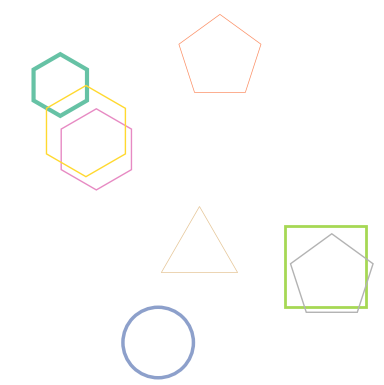[{"shape": "hexagon", "thickness": 3, "radius": 0.4, "center": [0.157, 0.779]}, {"shape": "pentagon", "thickness": 0.5, "radius": 0.56, "center": [0.571, 0.85]}, {"shape": "circle", "thickness": 2.5, "radius": 0.46, "center": [0.411, 0.11]}, {"shape": "hexagon", "thickness": 1, "radius": 0.53, "center": [0.25, 0.612]}, {"shape": "square", "thickness": 2, "radius": 0.53, "center": [0.846, 0.307]}, {"shape": "hexagon", "thickness": 1, "radius": 0.59, "center": [0.223, 0.659]}, {"shape": "triangle", "thickness": 0.5, "radius": 0.57, "center": [0.518, 0.349]}, {"shape": "pentagon", "thickness": 1, "radius": 0.56, "center": [0.862, 0.28]}]